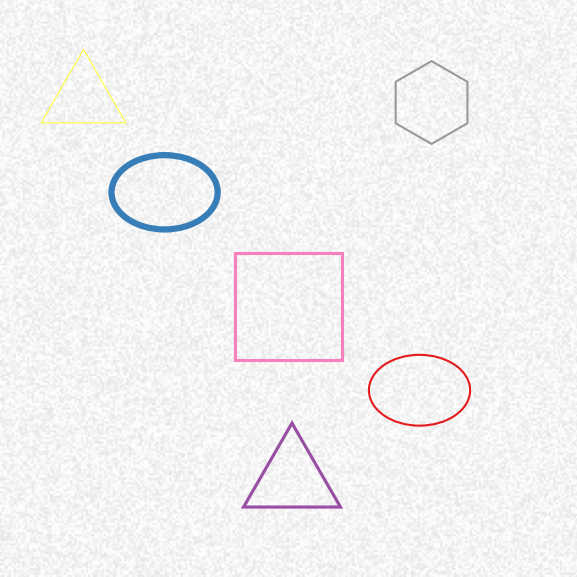[{"shape": "oval", "thickness": 1, "radius": 0.44, "center": [0.726, 0.323]}, {"shape": "oval", "thickness": 3, "radius": 0.46, "center": [0.285, 0.666]}, {"shape": "triangle", "thickness": 1.5, "radius": 0.48, "center": [0.506, 0.17]}, {"shape": "triangle", "thickness": 0.5, "radius": 0.42, "center": [0.145, 0.829]}, {"shape": "square", "thickness": 1.5, "radius": 0.46, "center": [0.5, 0.468]}, {"shape": "hexagon", "thickness": 1, "radius": 0.36, "center": [0.747, 0.822]}]